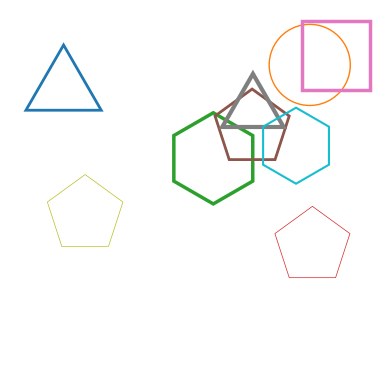[{"shape": "triangle", "thickness": 2, "radius": 0.56, "center": [0.165, 0.77]}, {"shape": "circle", "thickness": 1, "radius": 0.53, "center": [0.805, 0.831]}, {"shape": "hexagon", "thickness": 2.5, "radius": 0.59, "center": [0.554, 0.589]}, {"shape": "pentagon", "thickness": 0.5, "radius": 0.51, "center": [0.811, 0.362]}, {"shape": "pentagon", "thickness": 2, "radius": 0.51, "center": [0.655, 0.667]}, {"shape": "square", "thickness": 2.5, "radius": 0.44, "center": [0.872, 0.855]}, {"shape": "triangle", "thickness": 3, "radius": 0.46, "center": [0.657, 0.716]}, {"shape": "pentagon", "thickness": 0.5, "radius": 0.52, "center": [0.221, 0.443]}, {"shape": "hexagon", "thickness": 1.5, "radius": 0.49, "center": [0.769, 0.622]}]